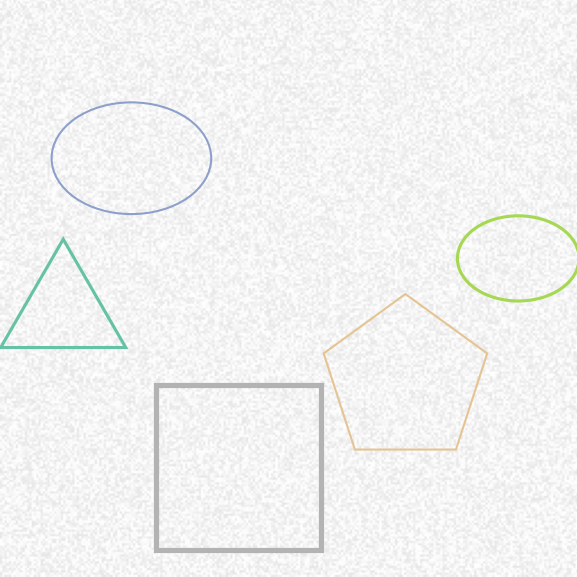[{"shape": "triangle", "thickness": 1.5, "radius": 0.63, "center": [0.109, 0.46]}, {"shape": "oval", "thickness": 1, "radius": 0.69, "center": [0.228, 0.725]}, {"shape": "oval", "thickness": 1.5, "radius": 0.53, "center": [0.897, 0.552]}, {"shape": "pentagon", "thickness": 1, "radius": 0.74, "center": [0.702, 0.341]}, {"shape": "square", "thickness": 2.5, "radius": 0.71, "center": [0.414, 0.19]}]